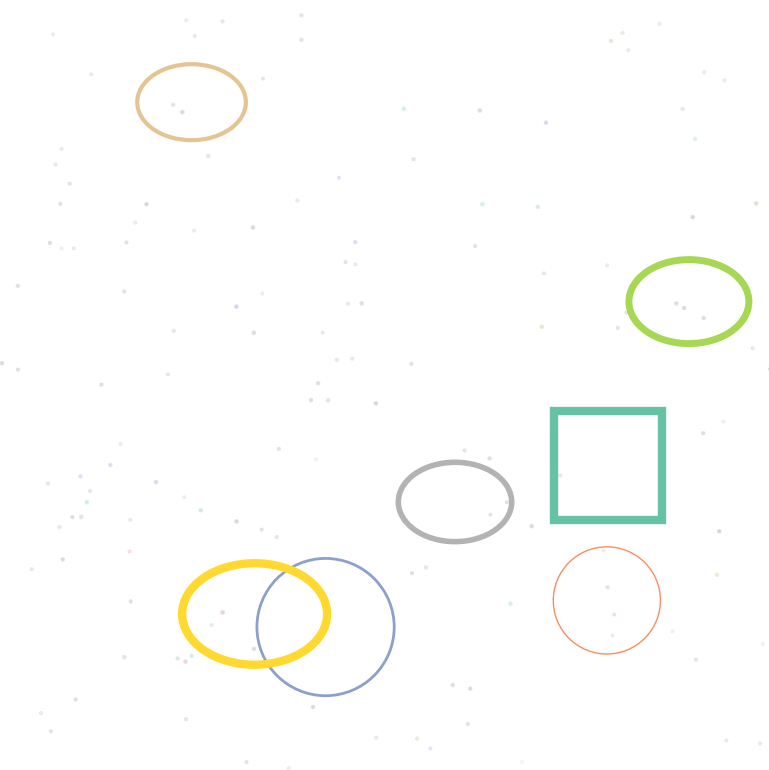[{"shape": "square", "thickness": 3, "radius": 0.35, "center": [0.79, 0.396]}, {"shape": "circle", "thickness": 0.5, "radius": 0.35, "center": [0.788, 0.22]}, {"shape": "circle", "thickness": 1, "radius": 0.45, "center": [0.423, 0.186]}, {"shape": "oval", "thickness": 2.5, "radius": 0.39, "center": [0.895, 0.608]}, {"shape": "oval", "thickness": 3, "radius": 0.47, "center": [0.331, 0.203]}, {"shape": "oval", "thickness": 1.5, "radius": 0.35, "center": [0.249, 0.867]}, {"shape": "oval", "thickness": 2, "radius": 0.37, "center": [0.591, 0.348]}]